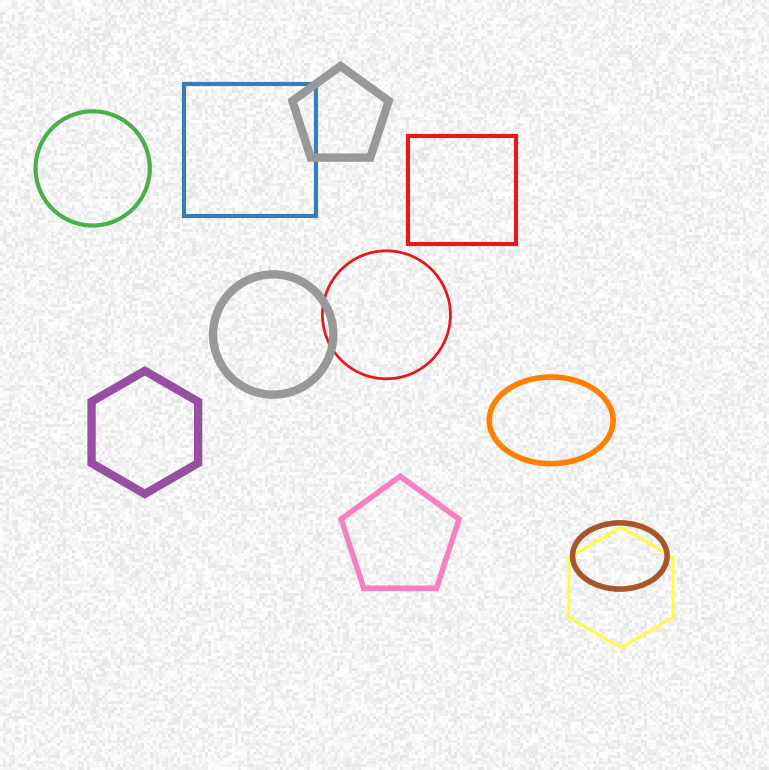[{"shape": "circle", "thickness": 1, "radius": 0.42, "center": [0.502, 0.591]}, {"shape": "square", "thickness": 1.5, "radius": 0.35, "center": [0.6, 0.753]}, {"shape": "square", "thickness": 1.5, "radius": 0.43, "center": [0.325, 0.805]}, {"shape": "circle", "thickness": 1.5, "radius": 0.37, "center": [0.12, 0.781]}, {"shape": "hexagon", "thickness": 3, "radius": 0.4, "center": [0.188, 0.438]}, {"shape": "oval", "thickness": 2, "radius": 0.4, "center": [0.716, 0.454]}, {"shape": "hexagon", "thickness": 1, "radius": 0.39, "center": [0.806, 0.237]}, {"shape": "oval", "thickness": 2, "radius": 0.31, "center": [0.805, 0.278]}, {"shape": "pentagon", "thickness": 2, "radius": 0.4, "center": [0.52, 0.301]}, {"shape": "circle", "thickness": 3, "radius": 0.39, "center": [0.355, 0.566]}, {"shape": "pentagon", "thickness": 3, "radius": 0.33, "center": [0.442, 0.849]}]